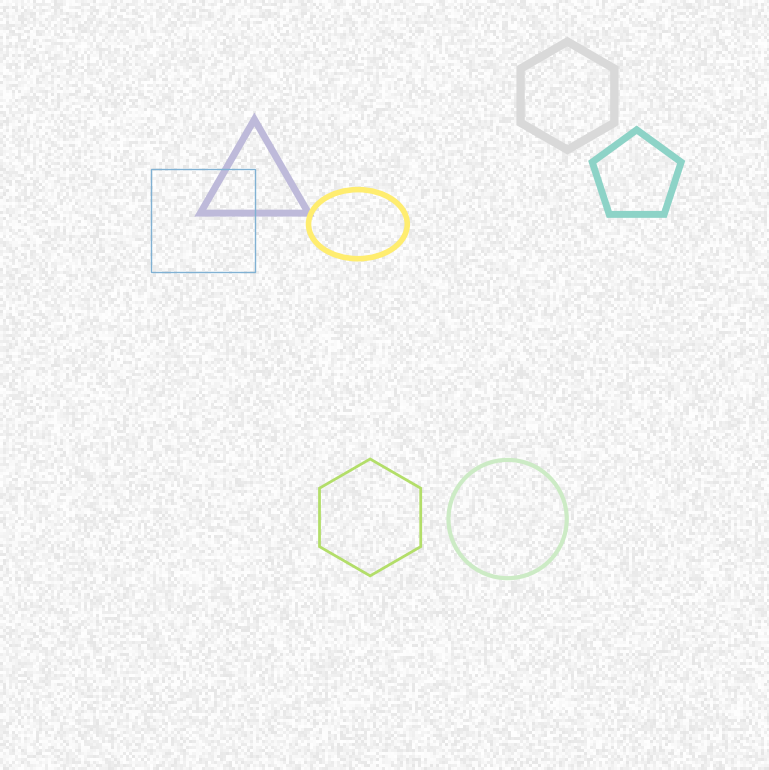[{"shape": "pentagon", "thickness": 2.5, "radius": 0.3, "center": [0.827, 0.771]}, {"shape": "triangle", "thickness": 2.5, "radius": 0.41, "center": [0.33, 0.764]}, {"shape": "square", "thickness": 0.5, "radius": 0.34, "center": [0.264, 0.714]}, {"shape": "hexagon", "thickness": 1, "radius": 0.38, "center": [0.481, 0.328]}, {"shape": "hexagon", "thickness": 3, "radius": 0.35, "center": [0.737, 0.876]}, {"shape": "circle", "thickness": 1.5, "radius": 0.38, "center": [0.659, 0.326]}, {"shape": "oval", "thickness": 2, "radius": 0.32, "center": [0.465, 0.709]}]